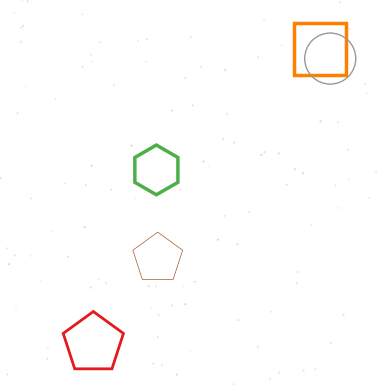[{"shape": "pentagon", "thickness": 2, "radius": 0.41, "center": [0.242, 0.109]}, {"shape": "hexagon", "thickness": 2.5, "radius": 0.32, "center": [0.406, 0.559]}, {"shape": "square", "thickness": 2.5, "radius": 0.34, "center": [0.831, 0.874]}, {"shape": "pentagon", "thickness": 0.5, "radius": 0.34, "center": [0.41, 0.329]}, {"shape": "circle", "thickness": 1, "radius": 0.33, "center": [0.858, 0.848]}]